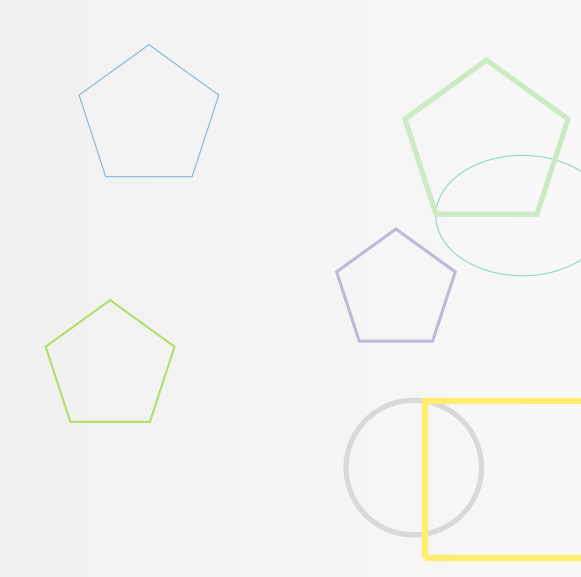[{"shape": "oval", "thickness": 0.5, "radius": 0.74, "center": [0.899, 0.626]}, {"shape": "pentagon", "thickness": 1.5, "radius": 0.54, "center": [0.681, 0.495]}, {"shape": "pentagon", "thickness": 0.5, "radius": 0.63, "center": [0.256, 0.795]}, {"shape": "pentagon", "thickness": 1, "radius": 0.58, "center": [0.189, 0.363]}, {"shape": "circle", "thickness": 2.5, "radius": 0.58, "center": [0.712, 0.189]}, {"shape": "pentagon", "thickness": 2.5, "radius": 0.74, "center": [0.837, 0.748]}, {"shape": "square", "thickness": 3, "radius": 0.68, "center": [0.866, 0.169]}]